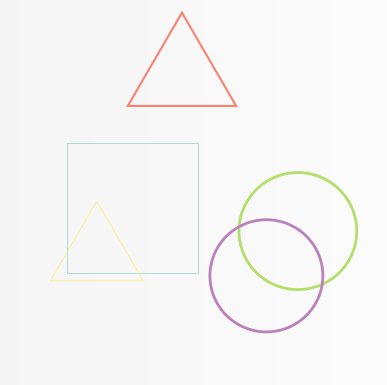[{"shape": "square", "thickness": 0.5, "radius": 0.85, "center": [0.343, 0.459]}, {"shape": "triangle", "thickness": 1.5, "radius": 0.81, "center": [0.47, 0.806]}, {"shape": "circle", "thickness": 2, "radius": 0.76, "center": [0.769, 0.4]}, {"shape": "circle", "thickness": 2, "radius": 0.73, "center": [0.687, 0.284]}, {"shape": "triangle", "thickness": 0.5, "radius": 0.69, "center": [0.25, 0.34]}]